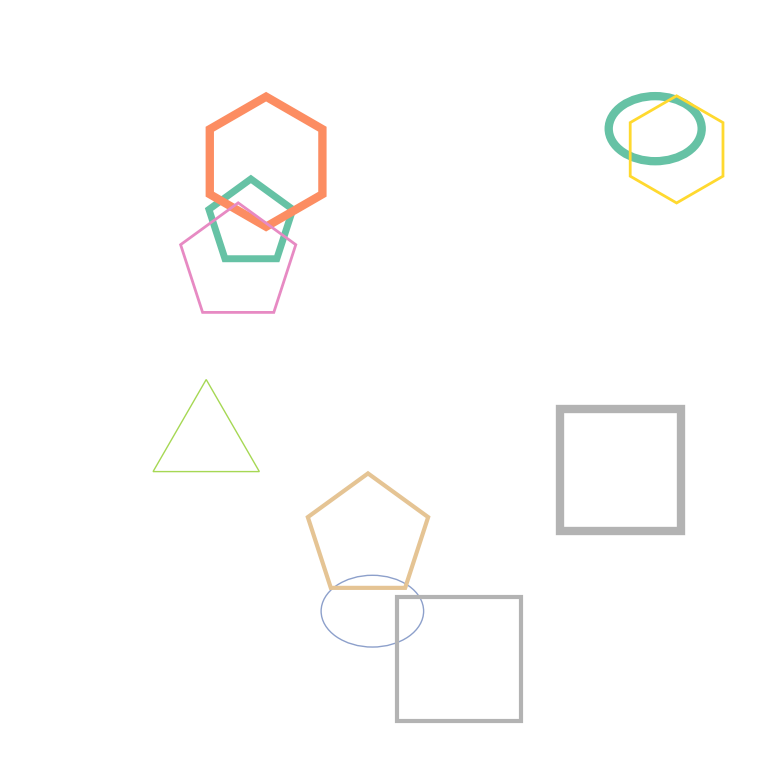[{"shape": "oval", "thickness": 3, "radius": 0.3, "center": [0.851, 0.833]}, {"shape": "pentagon", "thickness": 2.5, "radius": 0.29, "center": [0.326, 0.71]}, {"shape": "hexagon", "thickness": 3, "radius": 0.42, "center": [0.346, 0.79]}, {"shape": "oval", "thickness": 0.5, "radius": 0.33, "center": [0.484, 0.206]}, {"shape": "pentagon", "thickness": 1, "radius": 0.39, "center": [0.309, 0.658]}, {"shape": "triangle", "thickness": 0.5, "radius": 0.4, "center": [0.268, 0.427]}, {"shape": "hexagon", "thickness": 1, "radius": 0.35, "center": [0.879, 0.806]}, {"shape": "pentagon", "thickness": 1.5, "radius": 0.41, "center": [0.478, 0.303]}, {"shape": "square", "thickness": 3, "radius": 0.39, "center": [0.806, 0.389]}, {"shape": "square", "thickness": 1.5, "radius": 0.4, "center": [0.596, 0.144]}]